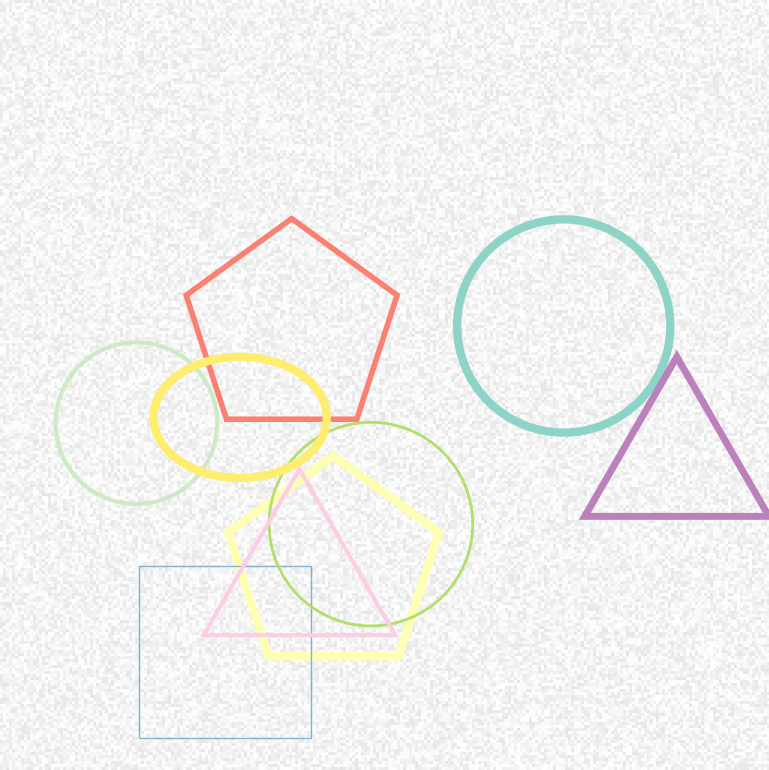[{"shape": "circle", "thickness": 3, "radius": 0.69, "center": [0.732, 0.577]}, {"shape": "pentagon", "thickness": 3, "radius": 0.72, "center": [0.433, 0.264]}, {"shape": "pentagon", "thickness": 2, "radius": 0.72, "center": [0.379, 0.572]}, {"shape": "square", "thickness": 0.5, "radius": 0.56, "center": [0.293, 0.154]}, {"shape": "circle", "thickness": 1, "radius": 0.66, "center": [0.482, 0.319]}, {"shape": "triangle", "thickness": 1.5, "radius": 0.72, "center": [0.389, 0.247]}, {"shape": "triangle", "thickness": 2.5, "radius": 0.69, "center": [0.879, 0.398]}, {"shape": "circle", "thickness": 1.5, "radius": 0.53, "center": [0.177, 0.45]}, {"shape": "oval", "thickness": 3, "radius": 0.56, "center": [0.312, 0.458]}]